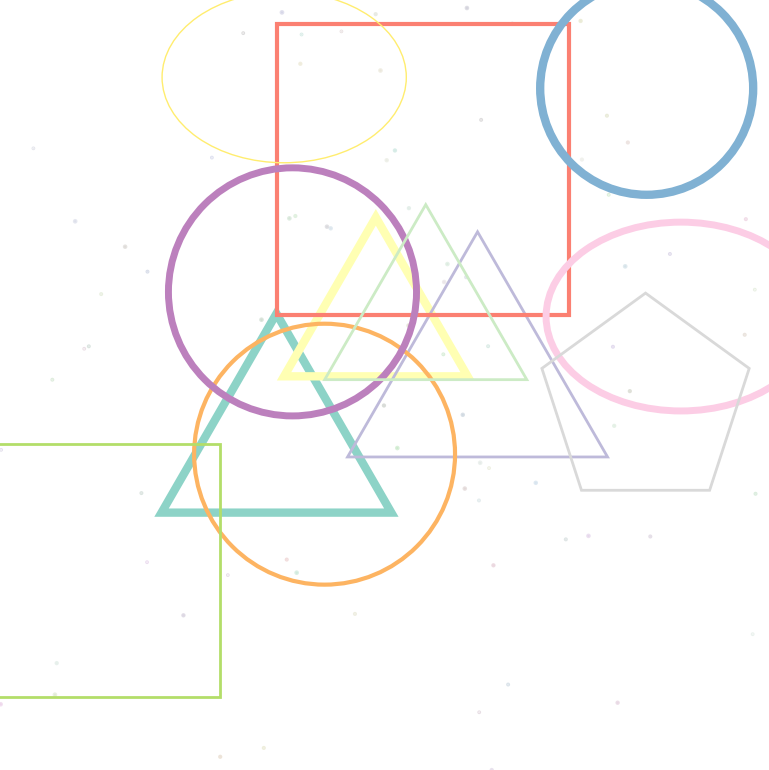[{"shape": "triangle", "thickness": 3, "radius": 0.86, "center": [0.359, 0.42]}, {"shape": "triangle", "thickness": 3, "radius": 0.69, "center": [0.488, 0.58]}, {"shape": "triangle", "thickness": 1, "radius": 0.97, "center": [0.62, 0.504]}, {"shape": "square", "thickness": 1.5, "radius": 0.95, "center": [0.549, 0.78]}, {"shape": "circle", "thickness": 3, "radius": 0.69, "center": [0.84, 0.885]}, {"shape": "circle", "thickness": 1.5, "radius": 0.85, "center": [0.422, 0.41]}, {"shape": "square", "thickness": 1, "radius": 0.82, "center": [0.121, 0.259]}, {"shape": "oval", "thickness": 2.5, "radius": 0.88, "center": [0.884, 0.589]}, {"shape": "pentagon", "thickness": 1, "radius": 0.71, "center": [0.838, 0.478]}, {"shape": "circle", "thickness": 2.5, "radius": 0.81, "center": [0.38, 0.621]}, {"shape": "triangle", "thickness": 1, "radius": 0.76, "center": [0.553, 0.583]}, {"shape": "oval", "thickness": 0.5, "radius": 0.79, "center": [0.369, 0.9]}]